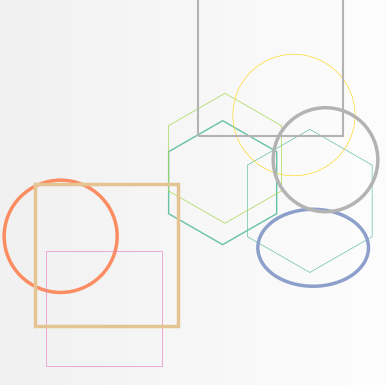[{"shape": "hexagon", "thickness": 0.5, "radius": 0.93, "center": [0.799, 0.478]}, {"shape": "hexagon", "thickness": 1, "radius": 0.8, "center": [0.575, 0.526]}, {"shape": "circle", "thickness": 2.5, "radius": 0.73, "center": [0.157, 0.386]}, {"shape": "oval", "thickness": 2.5, "radius": 0.71, "center": [0.808, 0.356]}, {"shape": "square", "thickness": 0.5, "radius": 0.74, "center": [0.269, 0.198]}, {"shape": "hexagon", "thickness": 0.5, "radius": 0.84, "center": [0.581, 0.589]}, {"shape": "circle", "thickness": 0.5, "radius": 0.79, "center": [0.759, 0.701]}, {"shape": "square", "thickness": 2.5, "radius": 0.92, "center": [0.276, 0.337]}, {"shape": "square", "thickness": 1.5, "radius": 0.94, "center": [0.698, 0.835]}, {"shape": "circle", "thickness": 2.5, "radius": 0.68, "center": [0.84, 0.585]}]